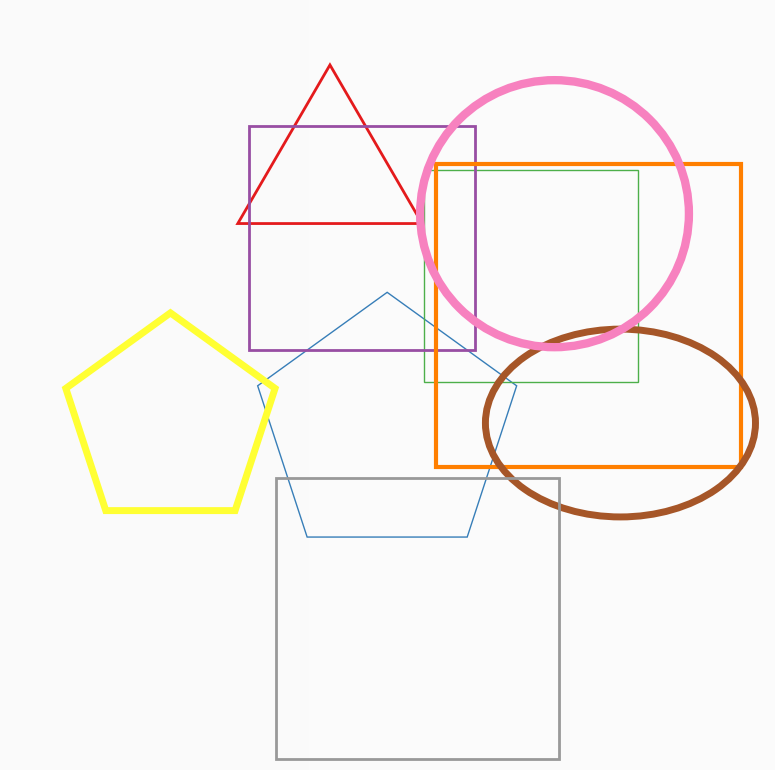[{"shape": "triangle", "thickness": 1, "radius": 0.69, "center": [0.426, 0.778]}, {"shape": "pentagon", "thickness": 0.5, "radius": 0.88, "center": [0.5, 0.445]}, {"shape": "square", "thickness": 0.5, "radius": 0.69, "center": [0.685, 0.641]}, {"shape": "square", "thickness": 1, "radius": 0.73, "center": [0.467, 0.691]}, {"shape": "square", "thickness": 1.5, "radius": 0.99, "center": [0.759, 0.591]}, {"shape": "pentagon", "thickness": 2.5, "radius": 0.71, "center": [0.22, 0.452]}, {"shape": "oval", "thickness": 2.5, "radius": 0.87, "center": [0.801, 0.451]}, {"shape": "circle", "thickness": 3, "radius": 0.87, "center": [0.716, 0.722]}, {"shape": "square", "thickness": 1, "radius": 0.91, "center": [0.538, 0.197]}]